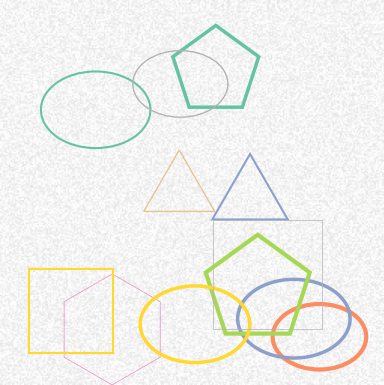[{"shape": "pentagon", "thickness": 2.5, "radius": 0.59, "center": [0.56, 0.816]}, {"shape": "oval", "thickness": 1.5, "radius": 0.71, "center": [0.248, 0.715]}, {"shape": "oval", "thickness": 3, "radius": 0.61, "center": [0.83, 0.125]}, {"shape": "oval", "thickness": 2.5, "radius": 0.73, "center": [0.763, 0.172]}, {"shape": "triangle", "thickness": 1.5, "radius": 0.57, "center": [0.649, 0.487]}, {"shape": "hexagon", "thickness": 0.5, "radius": 0.72, "center": [0.291, 0.144]}, {"shape": "pentagon", "thickness": 3, "radius": 0.71, "center": [0.669, 0.248]}, {"shape": "square", "thickness": 1.5, "radius": 0.54, "center": [0.185, 0.192]}, {"shape": "oval", "thickness": 2.5, "radius": 0.71, "center": [0.506, 0.158]}, {"shape": "triangle", "thickness": 1, "radius": 0.53, "center": [0.465, 0.504]}, {"shape": "oval", "thickness": 1, "radius": 0.62, "center": [0.468, 0.782]}, {"shape": "square", "thickness": 0.5, "radius": 0.71, "center": [0.694, 0.287]}]